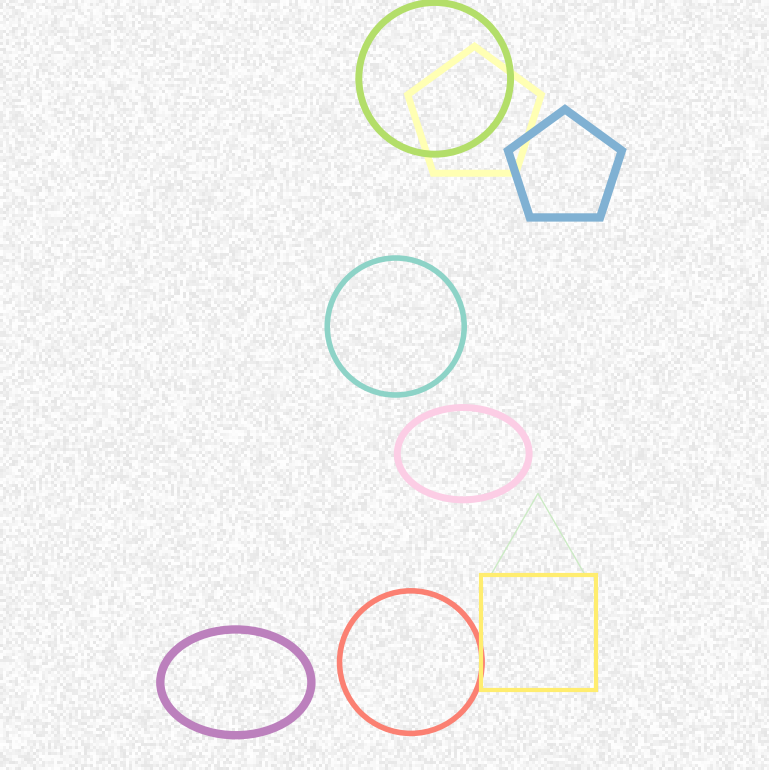[{"shape": "circle", "thickness": 2, "radius": 0.44, "center": [0.514, 0.576]}, {"shape": "pentagon", "thickness": 2.5, "radius": 0.46, "center": [0.616, 0.849]}, {"shape": "circle", "thickness": 2, "radius": 0.46, "center": [0.534, 0.14]}, {"shape": "pentagon", "thickness": 3, "radius": 0.39, "center": [0.734, 0.78]}, {"shape": "circle", "thickness": 2.5, "radius": 0.49, "center": [0.565, 0.898]}, {"shape": "oval", "thickness": 2.5, "radius": 0.43, "center": [0.602, 0.411]}, {"shape": "oval", "thickness": 3, "radius": 0.49, "center": [0.306, 0.114]}, {"shape": "triangle", "thickness": 0.5, "radius": 0.36, "center": [0.699, 0.288]}, {"shape": "square", "thickness": 1.5, "radius": 0.38, "center": [0.699, 0.179]}]